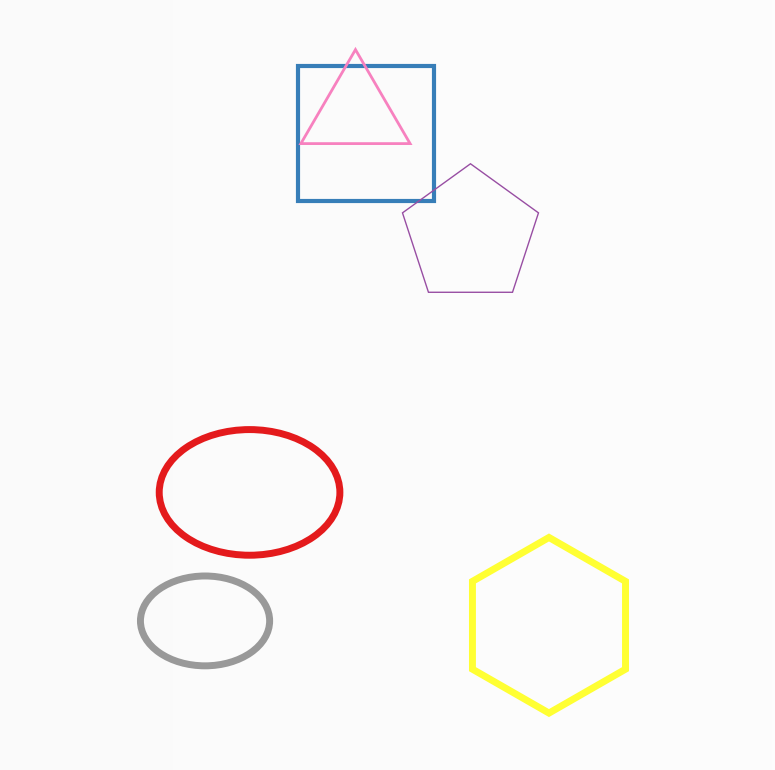[{"shape": "oval", "thickness": 2.5, "radius": 0.58, "center": [0.322, 0.361]}, {"shape": "square", "thickness": 1.5, "radius": 0.44, "center": [0.472, 0.826]}, {"shape": "pentagon", "thickness": 0.5, "radius": 0.46, "center": [0.607, 0.695]}, {"shape": "hexagon", "thickness": 2.5, "radius": 0.57, "center": [0.708, 0.188]}, {"shape": "triangle", "thickness": 1, "radius": 0.41, "center": [0.459, 0.854]}, {"shape": "oval", "thickness": 2.5, "radius": 0.42, "center": [0.265, 0.194]}]